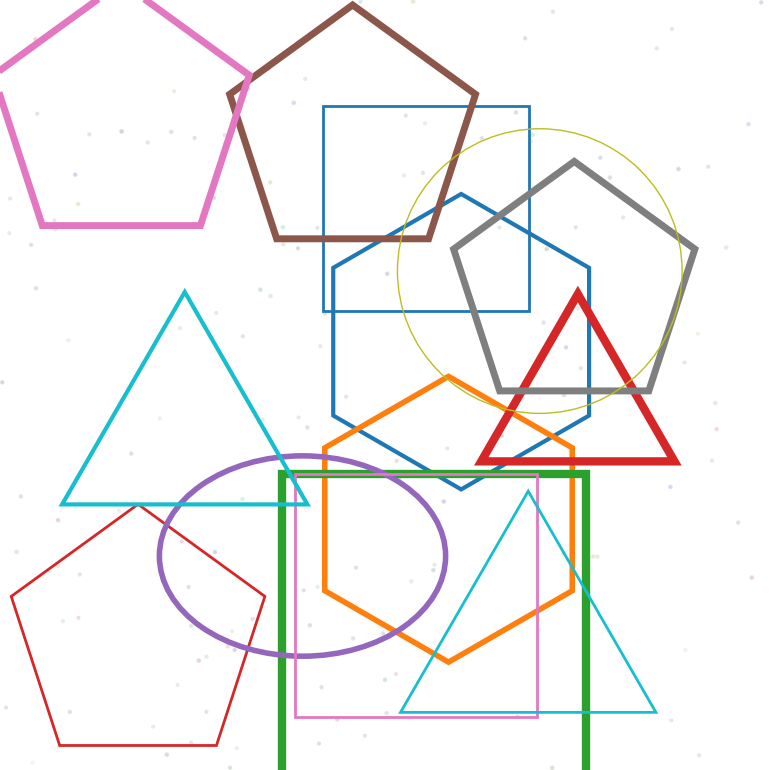[{"shape": "hexagon", "thickness": 1.5, "radius": 0.96, "center": [0.599, 0.556]}, {"shape": "square", "thickness": 1, "radius": 0.67, "center": [0.553, 0.729]}, {"shape": "hexagon", "thickness": 2, "radius": 0.93, "center": [0.583, 0.326]}, {"shape": "square", "thickness": 3, "radius": 0.99, "center": [0.564, 0.187]}, {"shape": "triangle", "thickness": 3, "radius": 0.72, "center": [0.75, 0.473]}, {"shape": "pentagon", "thickness": 1, "radius": 0.87, "center": [0.179, 0.172]}, {"shape": "oval", "thickness": 2, "radius": 0.93, "center": [0.393, 0.278]}, {"shape": "pentagon", "thickness": 2.5, "radius": 0.84, "center": [0.458, 0.826]}, {"shape": "square", "thickness": 1, "radius": 0.79, "center": [0.54, 0.227]}, {"shape": "pentagon", "thickness": 2.5, "radius": 0.87, "center": [0.158, 0.848]}, {"shape": "pentagon", "thickness": 2.5, "radius": 0.82, "center": [0.746, 0.626]}, {"shape": "circle", "thickness": 0.5, "radius": 0.92, "center": [0.701, 0.648]}, {"shape": "triangle", "thickness": 1, "radius": 0.96, "center": [0.686, 0.171]}, {"shape": "triangle", "thickness": 1.5, "radius": 0.92, "center": [0.24, 0.437]}]